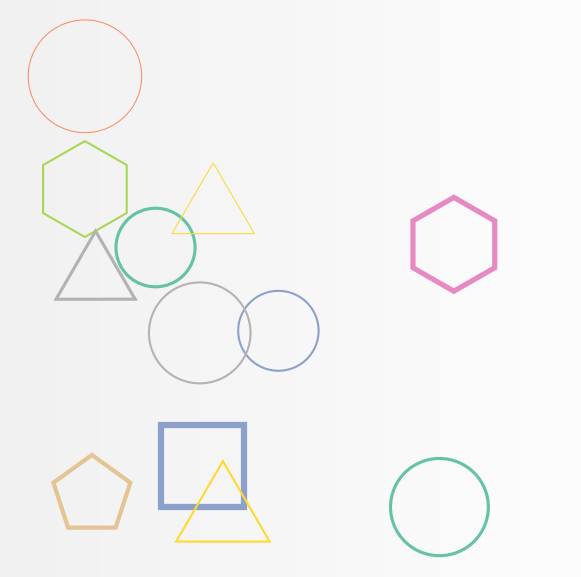[{"shape": "circle", "thickness": 1.5, "radius": 0.34, "center": [0.268, 0.571]}, {"shape": "circle", "thickness": 1.5, "radius": 0.42, "center": [0.756, 0.121]}, {"shape": "circle", "thickness": 0.5, "radius": 0.49, "center": [0.146, 0.867]}, {"shape": "circle", "thickness": 1, "radius": 0.35, "center": [0.479, 0.426]}, {"shape": "square", "thickness": 3, "radius": 0.36, "center": [0.348, 0.192]}, {"shape": "hexagon", "thickness": 2.5, "radius": 0.41, "center": [0.781, 0.576]}, {"shape": "hexagon", "thickness": 1, "radius": 0.42, "center": [0.146, 0.672]}, {"shape": "triangle", "thickness": 0.5, "radius": 0.41, "center": [0.367, 0.635]}, {"shape": "triangle", "thickness": 1, "radius": 0.46, "center": [0.383, 0.108]}, {"shape": "pentagon", "thickness": 2, "radius": 0.35, "center": [0.158, 0.142]}, {"shape": "circle", "thickness": 1, "radius": 0.44, "center": [0.344, 0.423]}, {"shape": "triangle", "thickness": 1.5, "radius": 0.39, "center": [0.164, 0.52]}]